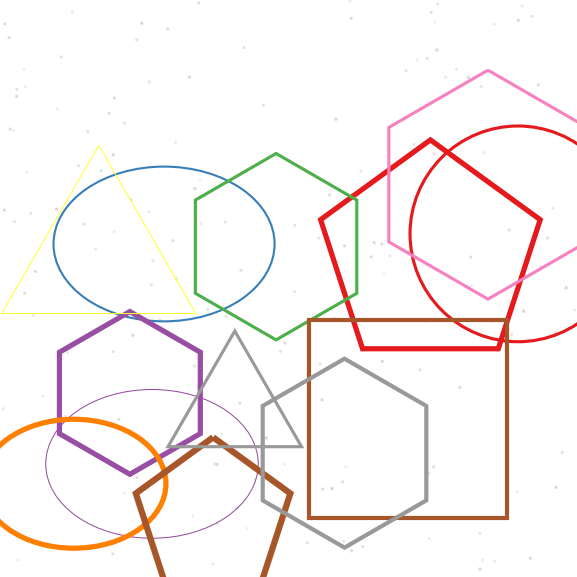[{"shape": "pentagon", "thickness": 2.5, "radius": 1.0, "center": [0.745, 0.557]}, {"shape": "circle", "thickness": 1.5, "radius": 0.93, "center": [0.897, 0.594]}, {"shape": "oval", "thickness": 1, "radius": 0.96, "center": [0.284, 0.577]}, {"shape": "hexagon", "thickness": 1.5, "radius": 0.81, "center": [0.478, 0.572]}, {"shape": "hexagon", "thickness": 2.5, "radius": 0.7, "center": [0.225, 0.319]}, {"shape": "oval", "thickness": 0.5, "radius": 0.92, "center": [0.263, 0.196]}, {"shape": "oval", "thickness": 2.5, "radius": 0.8, "center": [0.128, 0.162]}, {"shape": "triangle", "thickness": 0.5, "radius": 0.97, "center": [0.171, 0.553]}, {"shape": "pentagon", "thickness": 3, "radius": 0.7, "center": [0.369, 0.101]}, {"shape": "square", "thickness": 2, "radius": 0.86, "center": [0.707, 0.274]}, {"shape": "hexagon", "thickness": 1.5, "radius": 0.99, "center": [0.845, 0.679]}, {"shape": "triangle", "thickness": 1.5, "radius": 0.67, "center": [0.407, 0.292]}, {"shape": "hexagon", "thickness": 2, "radius": 0.82, "center": [0.597, 0.214]}]